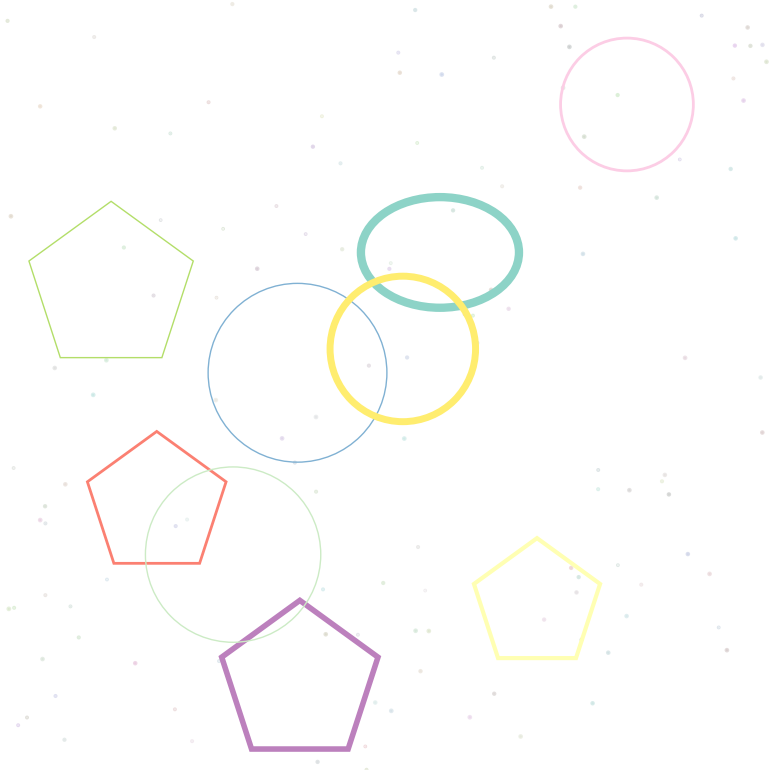[{"shape": "oval", "thickness": 3, "radius": 0.51, "center": [0.571, 0.672]}, {"shape": "pentagon", "thickness": 1.5, "radius": 0.43, "center": [0.697, 0.215]}, {"shape": "pentagon", "thickness": 1, "radius": 0.47, "center": [0.204, 0.345]}, {"shape": "circle", "thickness": 0.5, "radius": 0.58, "center": [0.386, 0.516]}, {"shape": "pentagon", "thickness": 0.5, "radius": 0.56, "center": [0.144, 0.626]}, {"shape": "circle", "thickness": 1, "radius": 0.43, "center": [0.814, 0.864]}, {"shape": "pentagon", "thickness": 2, "radius": 0.53, "center": [0.389, 0.114]}, {"shape": "circle", "thickness": 0.5, "radius": 0.57, "center": [0.303, 0.28]}, {"shape": "circle", "thickness": 2.5, "radius": 0.47, "center": [0.523, 0.547]}]